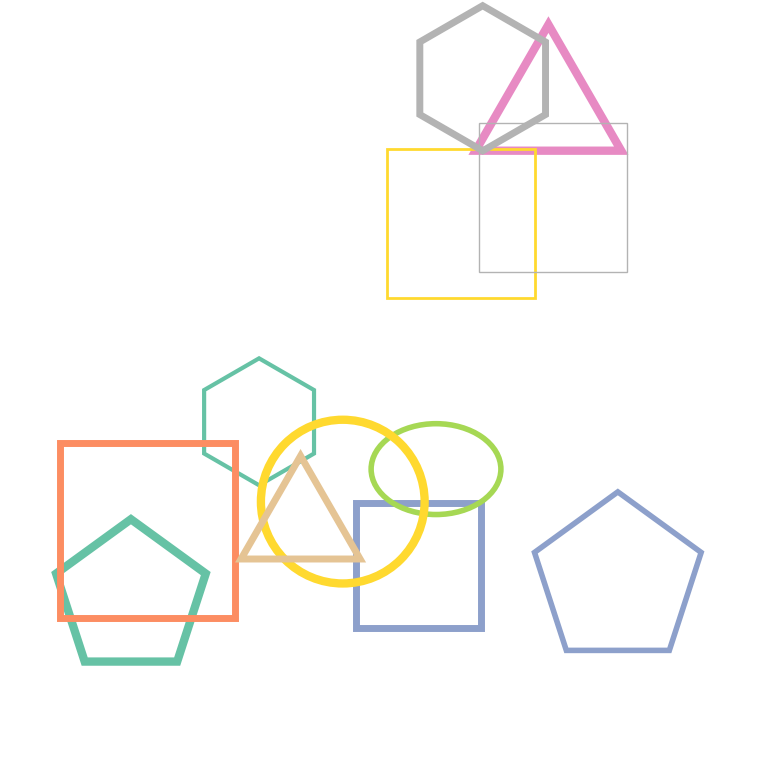[{"shape": "pentagon", "thickness": 3, "radius": 0.51, "center": [0.17, 0.223]}, {"shape": "hexagon", "thickness": 1.5, "radius": 0.41, "center": [0.336, 0.452]}, {"shape": "square", "thickness": 2.5, "radius": 0.57, "center": [0.191, 0.311]}, {"shape": "pentagon", "thickness": 2, "radius": 0.57, "center": [0.802, 0.247]}, {"shape": "square", "thickness": 2.5, "radius": 0.41, "center": [0.543, 0.266]}, {"shape": "triangle", "thickness": 3, "radius": 0.55, "center": [0.712, 0.859]}, {"shape": "oval", "thickness": 2, "radius": 0.42, "center": [0.566, 0.391]}, {"shape": "circle", "thickness": 3, "radius": 0.53, "center": [0.445, 0.349]}, {"shape": "square", "thickness": 1, "radius": 0.48, "center": [0.598, 0.71]}, {"shape": "triangle", "thickness": 2.5, "radius": 0.45, "center": [0.39, 0.319]}, {"shape": "hexagon", "thickness": 2.5, "radius": 0.47, "center": [0.627, 0.898]}, {"shape": "square", "thickness": 0.5, "radius": 0.48, "center": [0.718, 0.743]}]